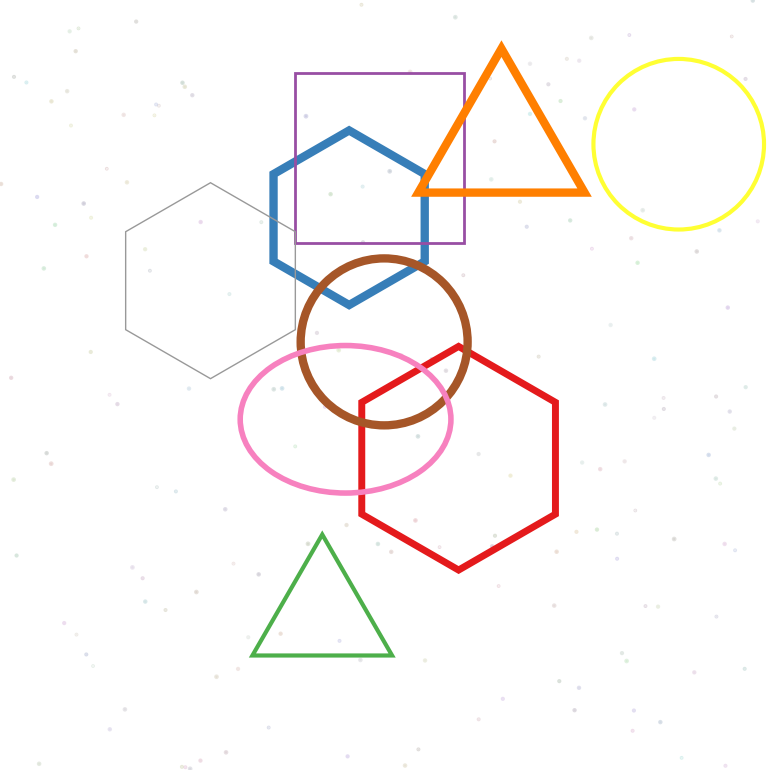[{"shape": "hexagon", "thickness": 2.5, "radius": 0.73, "center": [0.596, 0.405]}, {"shape": "hexagon", "thickness": 3, "radius": 0.57, "center": [0.453, 0.717]}, {"shape": "triangle", "thickness": 1.5, "radius": 0.52, "center": [0.419, 0.201]}, {"shape": "square", "thickness": 1, "radius": 0.55, "center": [0.493, 0.795]}, {"shape": "triangle", "thickness": 3, "radius": 0.62, "center": [0.651, 0.812]}, {"shape": "circle", "thickness": 1.5, "radius": 0.55, "center": [0.881, 0.813]}, {"shape": "circle", "thickness": 3, "radius": 0.54, "center": [0.499, 0.556]}, {"shape": "oval", "thickness": 2, "radius": 0.68, "center": [0.449, 0.455]}, {"shape": "hexagon", "thickness": 0.5, "radius": 0.64, "center": [0.273, 0.635]}]